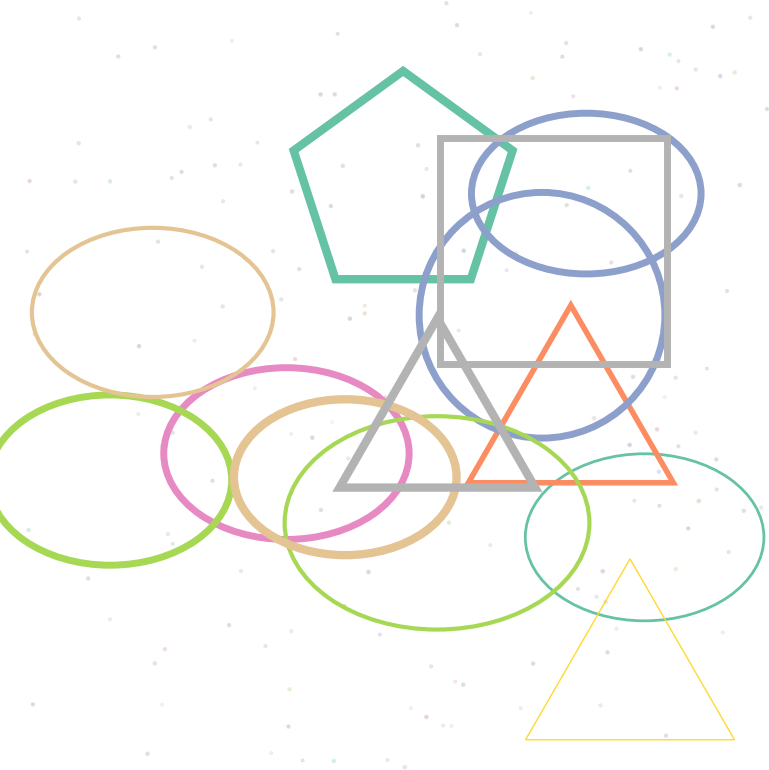[{"shape": "pentagon", "thickness": 3, "radius": 0.75, "center": [0.524, 0.758]}, {"shape": "oval", "thickness": 1, "radius": 0.77, "center": [0.837, 0.302]}, {"shape": "triangle", "thickness": 2, "radius": 0.77, "center": [0.741, 0.45]}, {"shape": "circle", "thickness": 2.5, "radius": 0.8, "center": [0.704, 0.591]}, {"shape": "oval", "thickness": 2.5, "radius": 0.75, "center": [0.761, 0.749]}, {"shape": "oval", "thickness": 2.5, "radius": 0.8, "center": [0.372, 0.411]}, {"shape": "oval", "thickness": 1.5, "radius": 0.99, "center": [0.568, 0.321]}, {"shape": "oval", "thickness": 2.5, "radius": 0.79, "center": [0.143, 0.377]}, {"shape": "triangle", "thickness": 0.5, "radius": 0.78, "center": [0.818, 0.118]}, {"shape": "oval", "thickness": 1.5, "radius": 0.78, "center": [0.198, 0.594]}, {"shape": "oval", "thickness": 3, "radius": 0.72, "center": [0.448, 0.38]}, {"shape": "square", "thickness": 2.5, "radius": 0.74, "center": [0.718, 0.674]}, {"shape": "triangle", "thickness": 3, "radius": 0.73, "center": [0.568, 0.44]}]